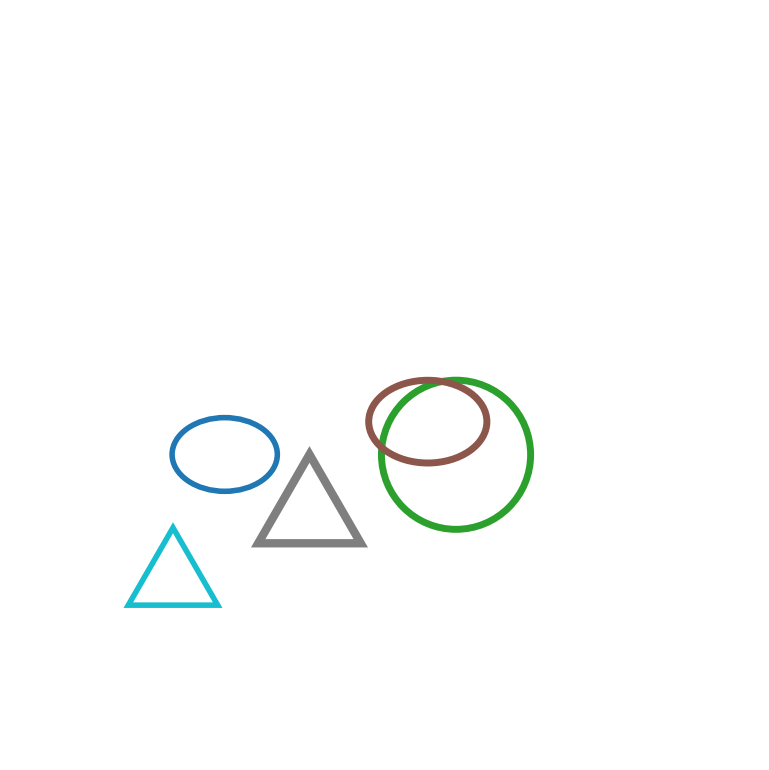[{"shape": "oval", "thickness": 2, "radius": 0.34, "center": [0.292, 0.41]}, {"shape": "circle", "thickness": 2.5, "radius": 0.48, "center": [0.592, 0.409]}, {"shape": "oval", "thickness": 2.5, "radius": 0.38, "center": [0.556, 0.452]}, {"shape": "triangle", "thickness": 3, "radius": 0.38, "center": [0.402, 0.333]}, {"shape": "triangle", "thickness": 2, "radius": 0.34, "center": [0.225, 0.248]}]